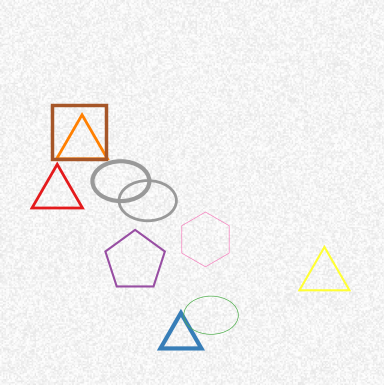[{"shape": "triangle", "thickness": 2, "radius": 0.38, "center": [0.149, 0.498]}, {"shape": "triangle", "thickness": 3, "radius": 0.31, "center": [0.47, 0.126]}, {"shape": "oval", "thickness": 0.5, "radius": 0.35, "center": [0.548, 0.181]}, {"shape": "pentagon", "thickness": 1.5, "radius": 0.41, "center": [0.351, 0.322]}, {"shape": "triangle", "thickness": 2, "radius": 0.38, "center": [0.213, 0.626]}, {"shape": "triangle", "thickness": 1.5, "radius": 0.37, "center": [0.843, 0.283]}, {"shape": "square", "thickness": 2.5, "radius": 0.35, "center": [0.204, 0.657]}, {"shape": "hexagon", "thickness": 0.5, "radius": 0.36, "center": [0.534, 0.378]}, {"shape": "oval", "thickness": 3, "radius": 0.37, "center": [0.314, 0.529]}, {"shape": "oval", "thickness": 2, "radius": 0.37, "center": [0.384, 0.479]}]